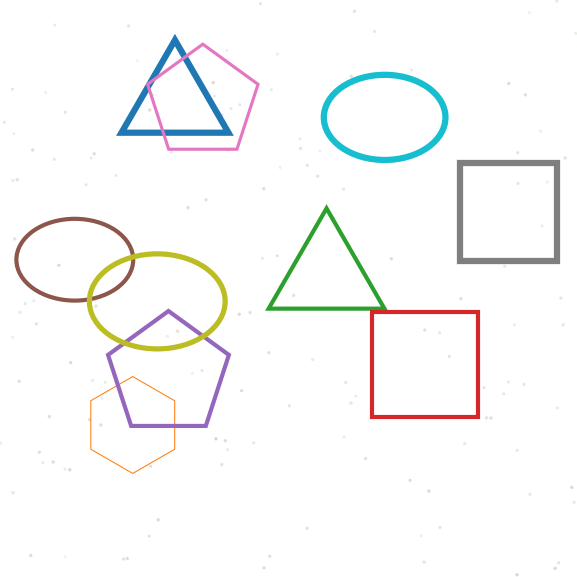[{"shape": "triangle", "thickness": 3, "radius": 0.53, "center": [0.303, 0.823]}, {"shape": "hexagon", "thickness": 0.5, "radius": 0.42, "center": [0.23, 0.263]}, {"shape": "triangle", "thickness": 2, "radius": 0.58, "center": [0.565, 0.523]}, {"shape": "square", "thickness": 2, "radius": 0.46, "center": [0.736, 0.368]}, {"shape": "pentagon", "thickness": 2, "radius": 0.55, "center": [0.292, 0.351]}, {"shape": "oval", "thickness": 2, "radius": 0.51, "center": [0.13, 0.549]}, {"shape": "pentagon", "thickness": 1.5, "radius": 0.5, "center": [0.351, 0.822]}, {"shape": "square", "thickness": 3, "radius": 0.42, "center": [0.88, 0.632]}, {"shape": "oval", "thickness": 2.5, "radius": 0.59, "center": [0.272, 0.477]}, {"shape": "oval", "thickness": 3, "radius": 0.53, "center": [0.666, 0.796]}]